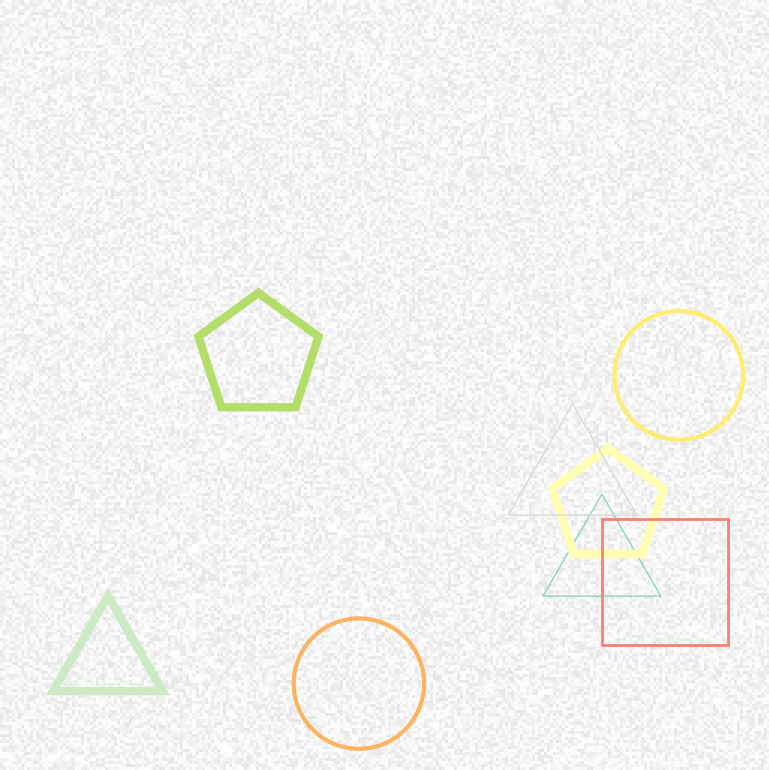[{"shape": "triangle", "thickness": 0.5, "radius": 0.44, "center": [0.782, 0.27]}, {"shape": "pentagon", "thickness": 3, "radius": 0.38, "center": [0.79, 0.342]}, {"shape": "square", "thickness": 1, "radius": 0.41, "center": [0.863, 0.244]}, {"shape": "circle", "thickness": 1.5, "radius": 0.42, "center": [0.466, 0.112]}, {"shape": "pentagon", "thickness": 3, "radius": 0.41, "center": [0.336, 0.538]}, {"shape": "triangle", "thickness": 0.5, "radius": 0.48, "center": [0.744, 0.379]}, {"shape": "triangle", "thickness": 3, "radius": 0.41, "center": [0.14, 0.144]}, {"shape": "circle", "thickness": 1.5, "radius": 0.42, "center": [0.882, 0.512]}]